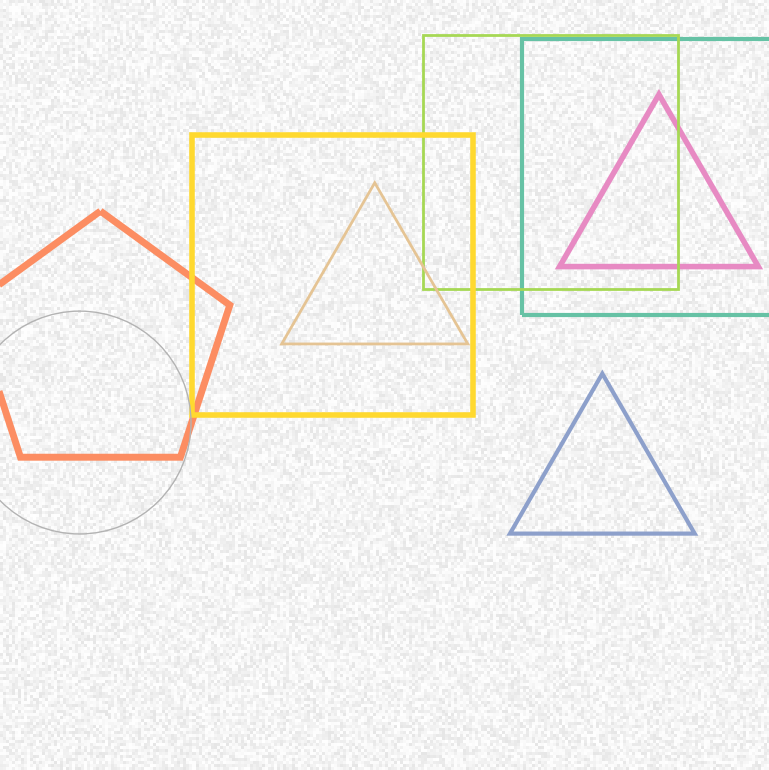[{"shape": "square", "thickness": 1.5, "radius": 0.89, "center": [0.857, 0.77]}, {"shape": "pentagon", "thickness": 2.5, "radius": 0.88, "center": [0.13, 0.549]}, {"shape": "triangle", "thickness": 1.5, "radius": 0.69, "center": [0.782, 0.376]}, {"shape": "triangle", "thickness": 2, "radius": 0.75, "center": [0.856, 0.728]}, {"shape": "square", "thickness": 1, "radius": 0.83, "center": [0.715, 0.789]}, {"shape": "square", "thickness": 2, "radius": 0.91, "center": [0.432, 0.643]}, {"shape": "triangle", "thickness": 1, "radius": 0.7, "center": [0.487, 0.623]}, {"shape": "circle", "thickness": 0.5, "radius": 0.72, "center": [0.103, 0.451]}]